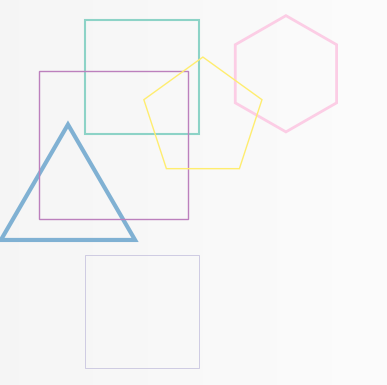[{"shape": "square", "thickness": 1.5, "radius": 0.74, "center": [0.366, 0.8]}, {"shape": "square", "thickness": 0.5, "radius": 0.73, "center": [0.367, 0.19]}, {"shape": "triangle", "thickness": 3, "radius": 1.0, "center": [0.175, 0.477]}, {"shape": "hexagon", "thickness": 2, "radius": 0.75, "center": [0.738, 0.808]}, {"shape": "square", "thickness": 1, "radius": 0.96, "center": [0.292, 0.622]}, {"shape": "pentagon", "thickness": 1, "radius": 0.8, "center": [0.524, 0.692]}]